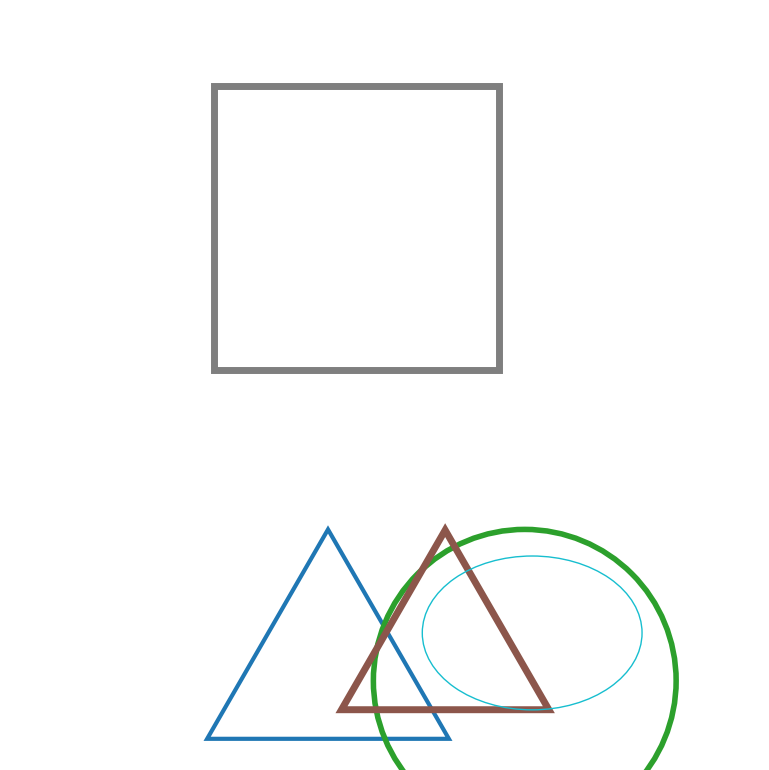[{"shape": "triangle", "thickness": 1.5, "radius": 0.91, "center": [0.426, 0.131]}, {"shape": "circle", "thickness": 2, "radius": 0.98, "center": [0.681, 0.116]}, {"shape": "triangle", "thickness": 2.5, "radius": 0.78, "center": [0.578, 0.156]}, {"shape": "square", "thickness": 2.5, "radius": 0.92, "center": [0.463, 0.704]}, {"shape": "oval", "thickness": 0.5, "radius": 0.71, "center": [0.691, 0.178]}]